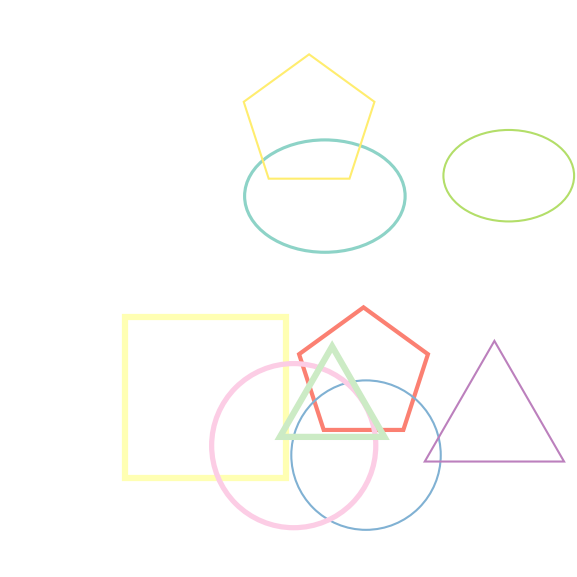[{"shape": "oval", "thickness": 1.5, "radius": 0.69, "center": [0.563, 0.66]}, {"shape": "square", "thickness": 3, "radius": 0.7, "center": [0.356, 0.311]}, {"shape": "pentagon", "thickness": 2, "radius": 0.59, "center": [0.629, 0.35]}, {"shape": "circle", "thickness": 1, "radius": 0.65, "center": [0.634, 0.211]}, {"shape": "oval", "thickness": 1, "radius": 0.57, "center": [0.881, 0.695]}, {"shape": "circle", "thickness": 2.5, "radius": 0.71, "center": [0.509, 0.227]}, {"shape": "triangle", "thickness": 1, "radius": 0.7, "center": [0.856, 0.27]}, {"shape": "triangle", "thickness": 3, "radius": 0.52, "center": [0.575, 0.295]}, {"shape": "pentagon", "thickness": 1, "radius": 0.6, "center": [0.535, 0.786]}]